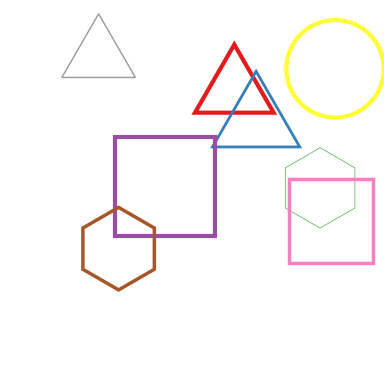[{"shape": "triangle", "thickness": 3, "radius": 0.59, "center": [0.609, 0.766]}, {"shape": "triangle", "thickness": 2, "radius": 0.65, "center": [0.665, 0.684]}, {"shape": "hexagon", "thickness": 0.5, "radius": 0.52, "center": [0.831, 0.512]}, {"shape": "square", "thickness": 3, "radius": 0.64, "center": [0.428, 0.516]}, {"shape": "circle", "thickness": 3, "radius": 0.63, "center": [0.87, 0.821]}, {"shape": "hexagon", "thickness": 2.5, "radius": 0.54, "center": [0.308, 0.354]}, {"shape": "square", "thickness": 2.5, "radius": 0.54, "center": [0.86, 0.427]}, {"shape": "triangle", "thickness": 1, "radius": 0.55, "center": [0.256, 0.854]}]